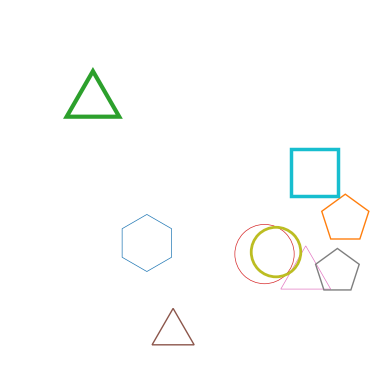[{"shape": "hexagon", "thickness": 0.5, "radius": 0.37, "center": [0.381, 0.369]}, {"shape": "pentagon", "thickness": 1, "radius": 0.32, "center": [0.897, 0.431]}, {"shape": "triangle", "thickness": 3, "radius": 0.39, "center": [0.241, 0.736]}, {"shape": "circle", "thickness": 0.5, "radius": 0.39, "center": [0.687, 0.34]}, {"shape": "triangle", "thickness": 1, "radius": 0.32, "center": [0.45, 0.136]}, {"shape": "triangle", "thickness": 0.5, "radius": 0.37, "center": [0.794, 0.287]}, {"shape": "pentagon", "thickness": 1, "radius": 0.3, "center": [0.876, 0.295]}, {"shape": "circle", "thickness": 2, "radius": 0.32, "center": [0.717, 0.345]}, {"shape": "square", "thickness": 2.5, "radius": 0.31, "center": [0.818, 0.552]}]